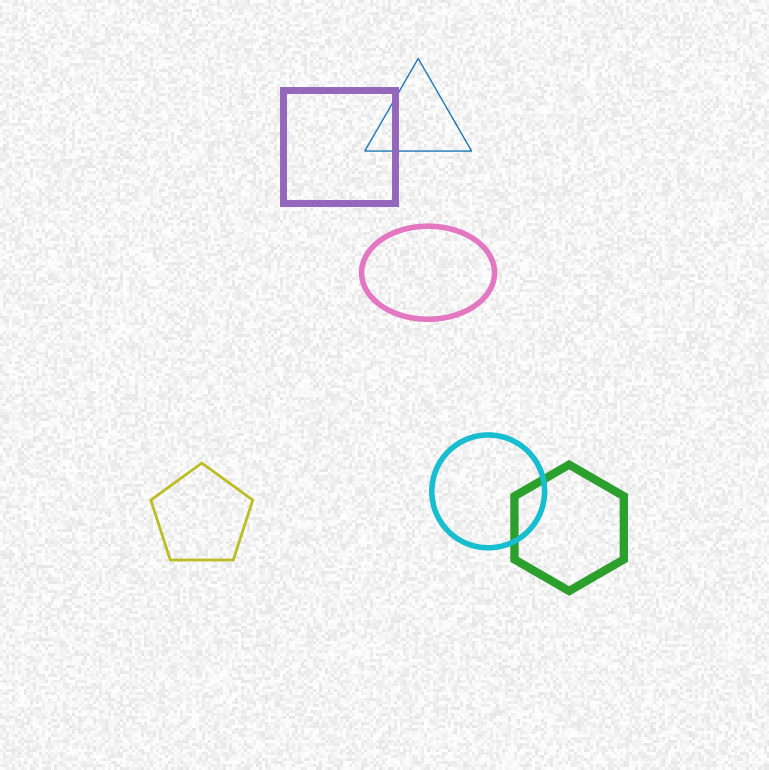[{"shape": "triangle", "thickness": 0.5, "radius": 0.4, "center": [0.543, 0.844]}, {"shape": "hexagon", "thickness": 3, "radius": 0.41, "center": [0.739, 0.315]}, {"shape": "square", "thickness": 2.5, "radius": 0.37, "center": [0.44, 0.81]}, {"shape": "oval", "thickness": 2, "radius": 0.43, "center": [0.556, 0.646]}, {"shape": "pentagon", "thickness": 1, "radius": 0.35, "center": [0.262, 0.329]}, {"shape": "circle", "thickness": 2, "radius": 0.37, "center": [0.634, 0.362]}]